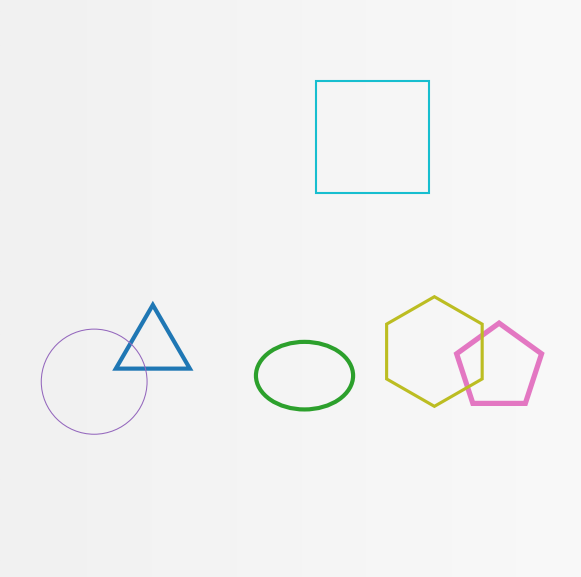[{"shape": "triangle", "thickness": 2, "radius": 0.37, "center": [0.263, 0.398]}, {"shape": "oval", "thickness": 2, "radius": 0.42, "center": [0.524, 0.349]}, {"shape": "circle", "thickness": 0.5, "radius": 0.46, "center": [0.162, 0.338]}, {"shape": "pentagon", "thickness": 2.5, "radius": 0.38, "center": [0.859, 0.363]}, {"shape": "hexagon", "thickness": 1.5, "radius": 0.47, "center": [0.747, 0.39]}, {"shape": "square", "thickness": 1, "radius": 0.49, "center": [0.641, 0.762]}]